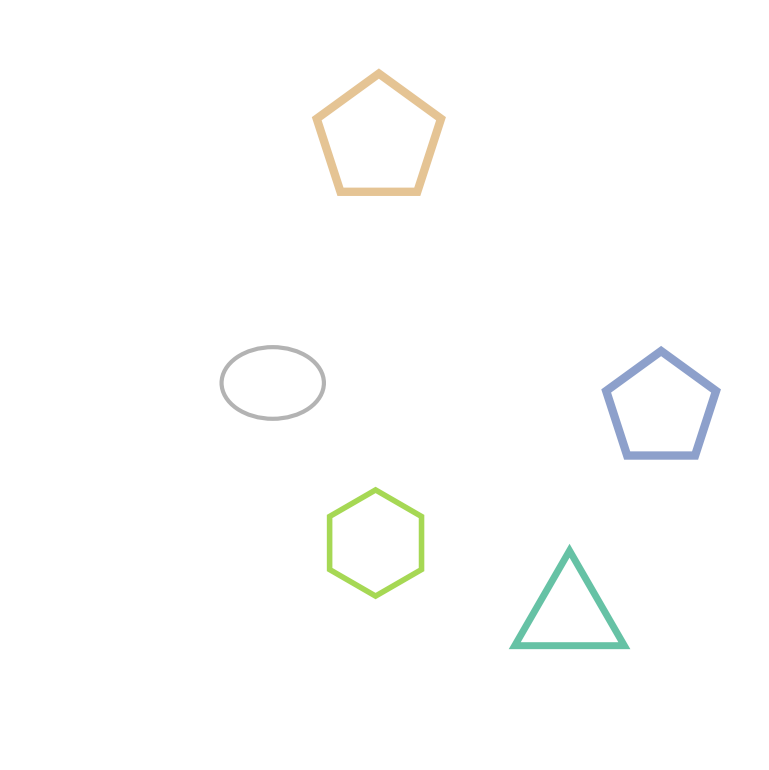[{"shape": "triangle", "thickness": 2.5, "radius": 0.41, "center": [0.74, 0.203]}, {"shape": "pentagon", "thickness": 3, "radius": 0.38, "center": [0.859, 0.469]}, {"shape": "hexagon", "thickness": 2, "radius": 0.34, "center": [0.488, 0.295]}, {"shape": "pentagon", "thickness": 3, "radius": 0.42, "center": [0.492, 0.82]}, {"shape": "oval", "thickness": 1.5, "radius": 0.33, "center": [0.354, 0.503]}]